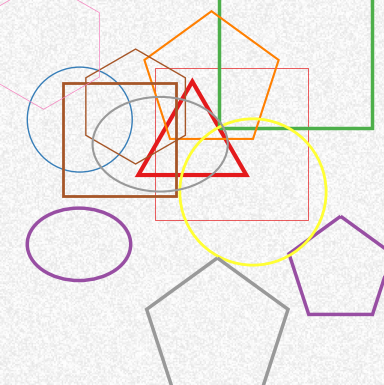[{"shape": "triangle", "thickness": 3, "radius": 0.81, "center": [0.5, 0.626]}, {"shape": "square", "thickness": 0.5, "radius": 0.99, "center": [0.601, 0.626]}, {"shape": "circle", "thickness": 1, "radius": 0.68, "center": [0.207, 0.689]}, {"shape": "square", "thickness": 2.5, "radius": 1.0, "center": [0.768, 0.867]}, {"shape": "oval", "thickness": 2.5, "radius": 0.67, "center": [0.205, 0.365]}, {"shape": "pentagon", "thickness": 2.5, "radius": 0.7, "center": [0.885, 0.297]}, {"shape": "pentagon", "thickness": 1.5, "radius": 0.92, "center": [0.549, 0.788]}, {"shape": "circle", "thickness": 2, "radius": 0.95, "center": [0.657, 0.501]}, {"shape": "hexagon", "thickness": 1, "radius": 0.75, "center": [0.352, 0.723]}, {"shape": "square", "thickness": 2, "radius": 0.73, "center": [0.31, 0.638]}, {"shape": "hexagon", "thickness": 0.5, "radius": 0.84, "center": [0.113, 0.883]}, {"shape": "pentagon", "thickness": 2.5, "radius": 0.97, "center": [0.565, 0.137]}, {"shape": "oval", "thickness": 1.5, "radius": 0.88, "center": [0.416, 0.625]}]